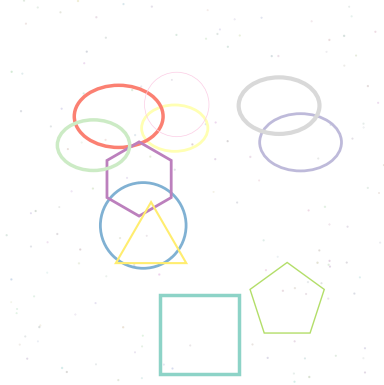[{"shape": "square", "thickness": 2.5, "radius": 0.51, "center": [0.518, 0.131]}, {"shape": "oval", "thickness": 2, "radius": 0.43, "center": [0.454, 0.667]}, {"shape": "oval", "thickness": 2, "radius": 0.53, "center": [0.781, 0.63]}, {"shape": "oval", "thickness": 2.5, "radius": 0.58, "center": [0.308, 0.698]}, {"shape": "circle", "thickness": 2, "radius": 0.56, "center": [0.372, 0.414]}, {"shape": "pentagon", "thickness": 1, "radius": 0.51, "center": [0.746, 0.217]}, {"shape": "circle", "thickness": 0.5, "radius": 0.42, "center": [0.459, 0.729]}, {"shape": "oval", "thickness": 3, "radius": 0.52, "center": [0.725, 0.726]}, {"shape": "hexagon", "thickness": 2, "radius": 0.48, "center": [0.361, 0.535]}, {"shape": "oval", "thickness": 2.5, "radius": 0.47, "center": [0.243, 0.623]}, {"shape": "triangle", "thickness": 1.5, "radius": 0.53, "center": [0.392, 0.369]}]